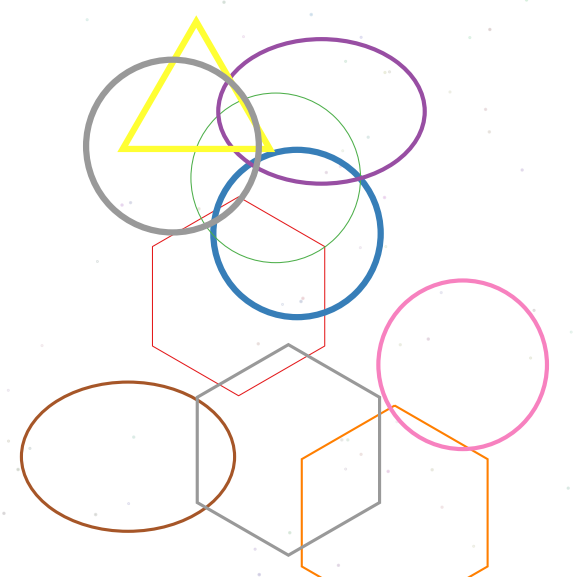[{"shape": "hexagon", "thickness": 0.5, "radius": 0.86, "center": [0.413, 0.486]}, {"shape": "circle", "thickness": 3, "radius": 0.72, "center": [0.514, 0.595]}, {"shape": "circle", "thickness": 0.5, "radius": 0.73, "center": [0.477, 0.691]}, {"shape": "oval", "thickness": 2, "radius": 0.89, "center": [0.557, 0.806]}, {"shape": "hexagon", "thickness": 1, "radius": 0.93, "center": [0.683, 0.111]}, {"shape": "triangle", "thickness": 3, "radius": 0.74, "center": [0.34, 0.815]}, {"shape": "oval", "thickness": 1.5, "radius": 0.92, "center": [0.222, 0.208]}, {"shape": "circle", "thickness": 2, "radius": 0.73, "center": [0.801, 0.367]}, {"shape": "circle", "thickness": 3, "radius": 0.75, "center": [0.299, 0.746]}, {"shape": "hexagon", "thickness": 1.5, "radius": 0.91, "center": [0.499, 0.22]}]